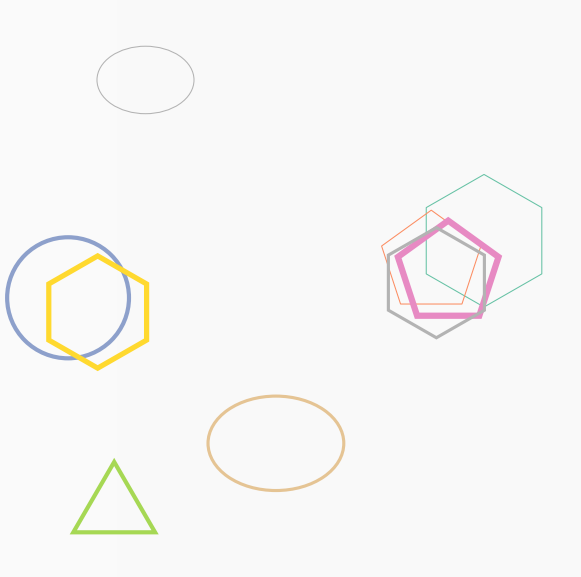[{"shape": "hexagon", "thickness": 0.5, "radius": 0.57, "center": [0.833, 0.582]}, {"shape": "pentagon", "thickness": 0.5, "radius": 0.45, "center": [0.742, 0.545]}, {"shape": "circle", "thickness": 2, "radius": 0.52, "center": [0.117, 0.483]}, {"shape": "pentagon", "thickness": 3, "radius": 0.46, "center": [0.771, 0.526]}, {"shape": "triangle", "thickness": 2, "radius": 0.41, "center": [0.196, 0.118]}, {"shape": "hexagon", "thickness": 2.5, "radius": 0.49, "center": [0.168, 0.459]}, {"shape": "oval", "thickness": 1.5, "radius": 0.58, "center": [0.475, 0.231]}, {"shape": "hexagon", "thickness": 1.5, "radius": 0.48, "center": [0.751, 0.51]}, {"shape": "oval", "thickness": 0.5, "radius": 0.42, "center": [0.25, 0.861]}]